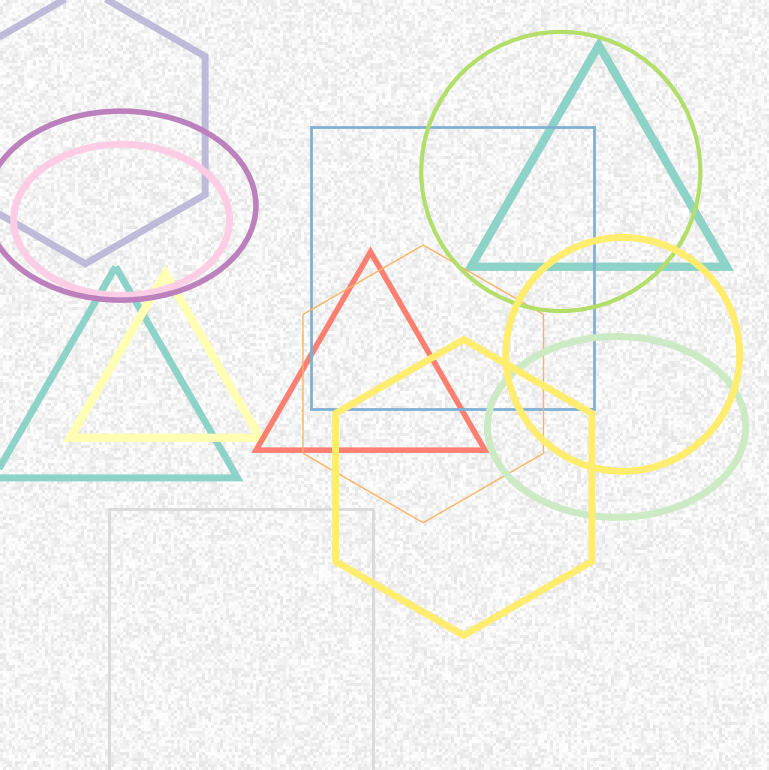[{"shape": "triangle", "thickness": 2.5, "radius": 0.91, "center": [0.15, 0.471]}, {"shape": "triangle", "thickness": 3, "radius": 0.96, "center": [0.778, 0.749]}, {"shape": "triangle", "thickness": 3, "radius": 0.71, "center": [0.215, 0.503]}, {"shape": "hexagon", "thickness": 2.5, "radius": 0.9, "center": [0.111, 0.837]}, {"shape": "triangle", "thickness": 2, "radius": 0.86, "center": [0.481, 0.501]}, {"shape": "square", "thickness": 1, "radius": 0.92, "center": [0.587, 0.652]}, {"shape": "hexagon", "thickness": 0.5, "radius": 0.9, "center": [0.55, 0.501]}, {"shape": "circle", "thickness": 1.5, "radius": 0.91, "center": [0.728, 0.777]}, {"shape": "oval", "thickness": 2.5, "radius": 0.7, "center": [0.158, 0.714]}, {"shape": "square", "thickness": 1, "radius": 0.86, "center": [0.313, 0.168]}, {"shape": "oval", "thickness": 2, "radius": 0.88, "center": [0.157, 0.733]}, {"shape": "oval", "thickness": 2.5, "radius": 0.84, "center": [0.801, 0.446]}, {"shape": "hexagon", "thickness": 2.5, "radius": 0.96, "center": [0.602, 0.367]}, {"shape": "circle", "thickness": 2.5, "radius": 0.76, "center": [0.809, 0.54]}]